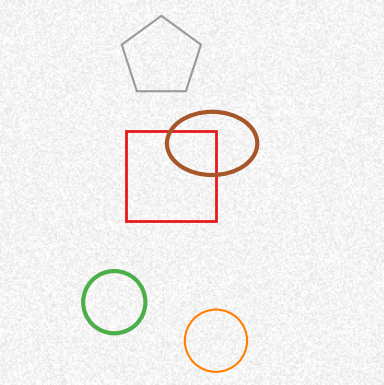[{"shape": "square", "thickness": 2, "radius": 0.59, "center": [0.444, 0.543]}, {"shape": "circle", "thickness": 3, "radius": 0.4, "center": [0.297, 0.215]}, {"shape": "circle", "thickness": 1.5, "radius": 0.4, "center": [0.561, 0.115]}, {"shape": "oval", "thickness": 3, "radius": 0.59, "center": [0.551, 0.627]}, {"shape": "pentagon", "thickness": 1.5, "radius": 0.54, "center": [0.419, 0.851]}]